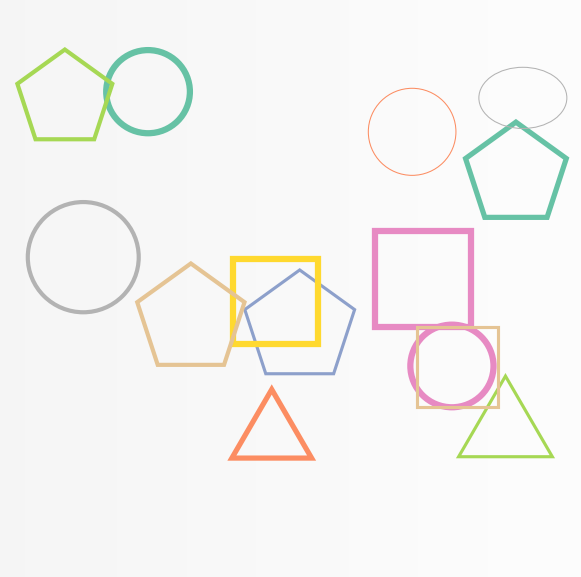[{"shape": "pentagon", "thickness": 2.5, "radius": 0.46, "center": [0.888, 0.697]}, {"shape": "circle", "thickness": 3, "radius": 0.36, "center": [0.255, 0.84]}, {"shape": "circle", "thickness": 0.5, "radius": 0.38, "center": [0.709, 0.771]}, {"shape": "triangle", "thickness": 2.5, "radius": 0.4, "center": [0.468, 0.246]}, {"shape": "pentagon", "thickness": 1.5, "radius": 0.5, "center": [0.516, 0.432]}, {"shape": "circle", "thickness": 3, "radius": 0.36, "center": [0.778, 0.365]}, {"shape": "square", "thickness": 3, "radius": 0.41, "center": [0.728, 0.516]}, {"shape": "pentagon", "thickness": 2, "radius": 0.43, "center": [0.112, 0.827]}, {"shape": "triangle", "thickness": 1.5, "radius": 0.47, "center": [0.87, 0.255]}, {"shape": "square", "thickness": 3, "radius": 0.37, "center": [0.474, 0.477]}, {"shape": "square", "thickness": 1.5, "radius": 0.35, "center": [0.788, 0.363]}, {"shape": "pentagon", "thickness": 2, "radius": 0.49, "center": [0.328, 0.446]}, {"shape": "oval", "thickness": 0.5, "radius": 0.38, "center": [0.9, 0.83]}, {"shape": "circle", "thickness": 2, "radius": 0.48, "center": [0.143, 0.554]}]